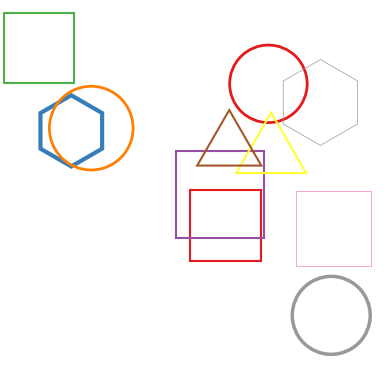[{"shape": "square", "thickness": 1.5, "radius": 0.46, "center": [0.585, 0.415]}, {"shape": "circle", "thickness": 2, "radius": 0.5, "center": [0.697, 0.782]}, {"shape": "hexagon", "thickness": 3, "radius": 0.46, "center": [0.185, 0.66]}, {"shape": "square", "thickness": 1.5, "radius": 0.46, "center": [0.102, 0.875]}, {"shape": "square", "thickness": 1.5, "radius": 0.57, "center": [0.572, 0.494]}, {"shape": "circle", "thickness": 2, "radius": 0.54, "center": [0.237, 0.667]}, {"shape": "triangle", "thickness": 1.5, "radius": 0.52, "center": [0.704, 0.603]}, {"shape": "triangle", "thickness": 1.5, "radius": 0.48, "center": [0.595, 0.618]}, {"shape": "square", "thickness": 0.5, "radius": 0.49, "center": [0.867, 0.407]}, {"shape": "hexagon", "thickness": 0.5, "radius": 0.56, "center": [0.832, 0.734]}, {"shape": "circle", "thickness": 2.5, "radius": 0.51, "center": [0.86, 0.181]}]